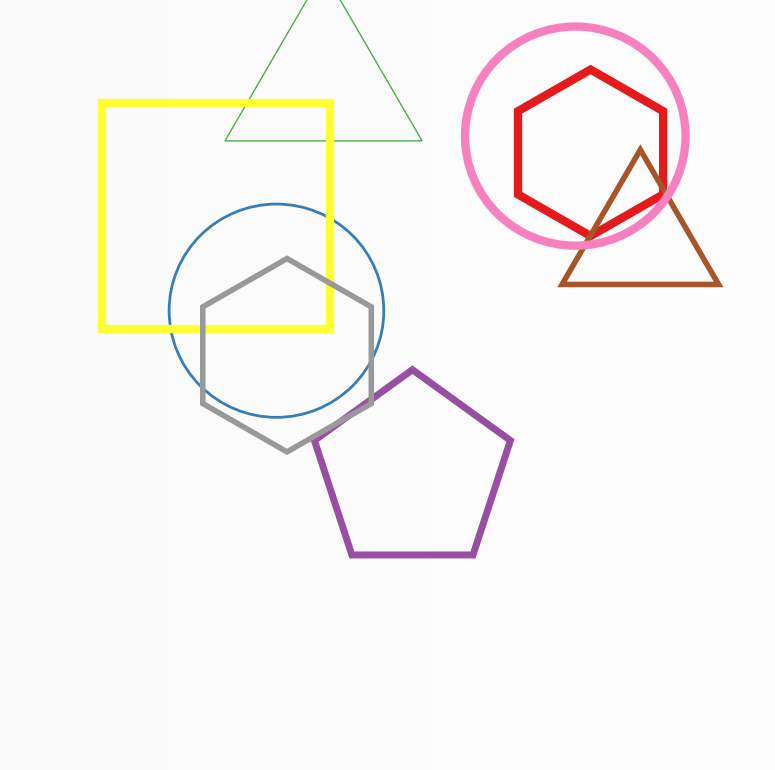[{"shape": "hexagon", "thickness": 3, "radius": 0.54, "center": [0.762, 0.802]}, {"shape": "circle", "thickness": 1, "radius": 0.69, "center": [0.357, 0.596]}, {"shape": "triangle", "thickness": 0.5, "radius": 0.73, "center": [0.417, 0.89]}, {"shape": "pentagon", "thickness": 2.5, "radius": 0.66, "center": [0.532, 0.387]}, {"shape": "square", "thickness": 3, "radius": 0.74, "center": [0.278, 0.72]}, {"shape": "triangle", "thickness": 2, "radius": 0.58, "center": [0.826, 0.689]}, {"shape": "circle", "thickness": 3, "radius": 0.71, "center": [0.742, 0.823]}, {"shape": "hexagon", "thickness": 2, "radius": 0.63, "center": [0.37, 0.539]}]